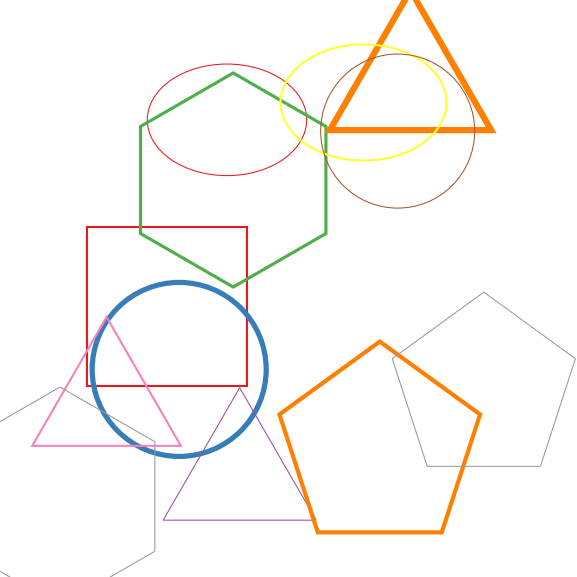[{"shape": "oval", "thickness": 0.5, "radius": 0.69, "center": [0.393, 0.792]}, {"shape": "square", "thickness": 1, "radius": 0.69, "center": [0.289, 0.468]}, {"shape": "circle", "thickness": 2.5, "radius": 0.75, "center": [0.31, 0.359]}, {"shape": "hexagon", "thickness": 1.5, "radius": 0.93, "center": [0.404, 0.687]}, {"shape": "triangle", "thickness": 0.5, "radius": 0.76, "center": [0.415, 0.175]}, {"shape": "pentagon", "thickness": 2, "radius": 0.91, "center": [0.658, 0.225]}, {"shape": "triangle", "thickness": 3, "radius": 0.81, "center": [0.711, 0.854]}, {"shape": "oval", "thickness": 1, "radius": 0.72, "center": [0.63, 0.822]}, {"shape": "circle", "thickness": 0.5, "radius": 0.67, "center": [0.689, 0.772]}, {"shape": "triangle", "thickness": 1, "radius": 0.74, "center": [0.185, 0.301]}, {"shape": "pentagon", "thickness": 0.5, "radius": 0.83, "center": [0.838, 0.327]}, {"shape": "hexagon", "thickness": 0.5, "radius": 0.95, "center": [0.104, 0.139]}]